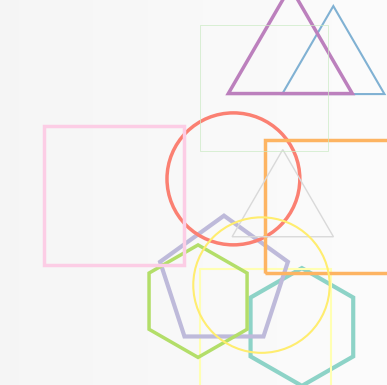[{"shape": "hexagon", "thickness": 3, "radius": 0.76, "center": [0.779, 0.151]}, {"shape": "square", "thickness": 1.5, "radius": 0.85, "center": [0.686, 0.133]}, {"shape": "pentagon", "thickness": 3, "radius": 0.87, "center": [0.578, 0.266]}, {"shape": "circle", "thickness": 2.5, "radius": 0.86, "center": [0.602, 0.535]}, {"shape": "triangle", "thickness": 1.5, "radius": 0.76, "center": [0.86, 0.832]}, {"shape": "square", "thickness": 2.5, "radius": 0.86, "center": [0.855, 0.463]}, {"shape": "hexagon", "thickness": 2.5, "radius": 0.73, "center": [0.511, 0.218]}, {"shape": "square", "thickness": 2.5, "radius": 0.9, "center": [0.294, 0.491]}, {"shape": "triangle", "thickness": 1, "radius": 0.75, "center": [0.73, 0.461]}, {"shape": "triangle", "thickness": 2.5, "radius": 0.92, "center": [0.749, 0.849]}, {"shape": "square", "thickness": 0.5, "radius": 0.82, "center": [0.681, 0.772]}, {"shape": "circle", "thickness": 1.5, "radius": 0.88, "center": [0.675, 0.26]}]